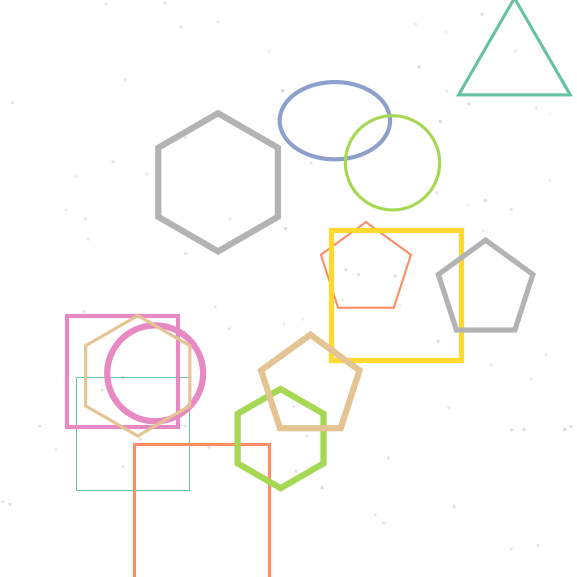[{"shape": "triangle", "thickness": 1.5, "radius": 0.56, "center": [0.891, 0.891]}, {"shape": "square", "thickness": 0.5, "radius": 0.49, "center": [0.229, 0.249]}, {"shape": "square", "thickness": 1.5, "radius": 0.58, "center": [0.349, 0.114]}, {"shape": "pentagon", "thickness": 1, "radius": 0.41, "center": [0.634, 0.533]}, {"shape": "oval", "thickness": 2, "radius": 0.48, "center": [0.58, 0.79]}, {"shape": "square", "thickness": 2, "radius": 0.48, "center": [0.213, 0.355]}, {"shape": "circle", "thickness": 3, "radius": 0.42, "center": [0.269, 0.353]}, {"shape": "circle", "thickness": 1.5, "radius": 0.41, "center": [0.68, 0.717]}, {"shape": "hexagon", "thickness": 3, "radius": 0.43, "center": [0.486, 0.24]}, {"shape": "square", "thickness": 2.5, "radius": 0.56, "center": [0.686, 0.489]}, {"shape": "hexagon", "thickness": 1.5, "radius": 0.52, "center": [0.239, 0.348]}, {"shape": "pentagon", "thickness": 3, "radius": 0.45, "center": [0.537, 0.33]}, {"shape": "hexagon", "thickness": 3, "radius": 0.6, "center": [0.378, 0.683]}, {"shape": "pentagon", "thickness": 2.5, "radius": 0.43, "center": [0.841, 0.497]}]